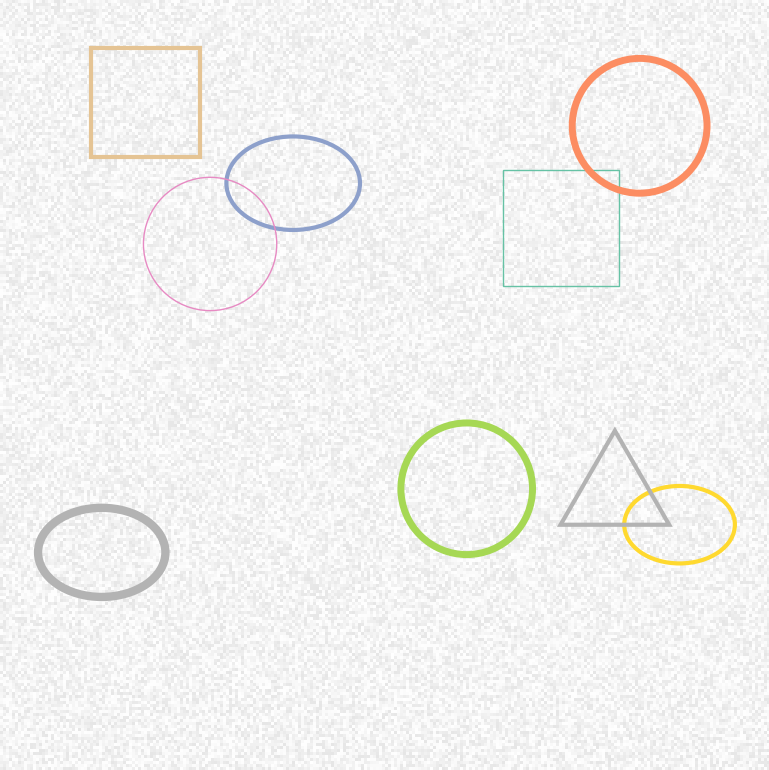[{"shape": "square", "thickness": 0.5, "radius": 0.38, "center": [0.728, 0.704]}, {"shape": "circle", "thickness": 2.5, "radius": 0.44, "center": [0.831, 0.837]}, {"shape": "oval", "thickness": 1.5, "radius": 0.43, "center": [0.381, 0.762]}, {"shape": "circle", "thickness": 0.5, "radius": 0.43, "center": [0.273, 0.683]}, {"shape": "circle", "thickness": 2.5, "radius": 0.43, "center": [0.606, 0.365]}, {"shape": "oval", "thickness": 1.5, "radius": 0.36, "center": [0.883, 0.319]}, {"shape": "square", "thickness": 1.5, "radius": 0.35, "center": [0.189, 0.867]}, {"shape": "oval", "thickness": 3, "radius": 0.41, "center": [0.132, 0.283]}, {"shape": "triangle", "thickness": 1.5, "radius": 0.41, "center": [0.799, 0.359]}]